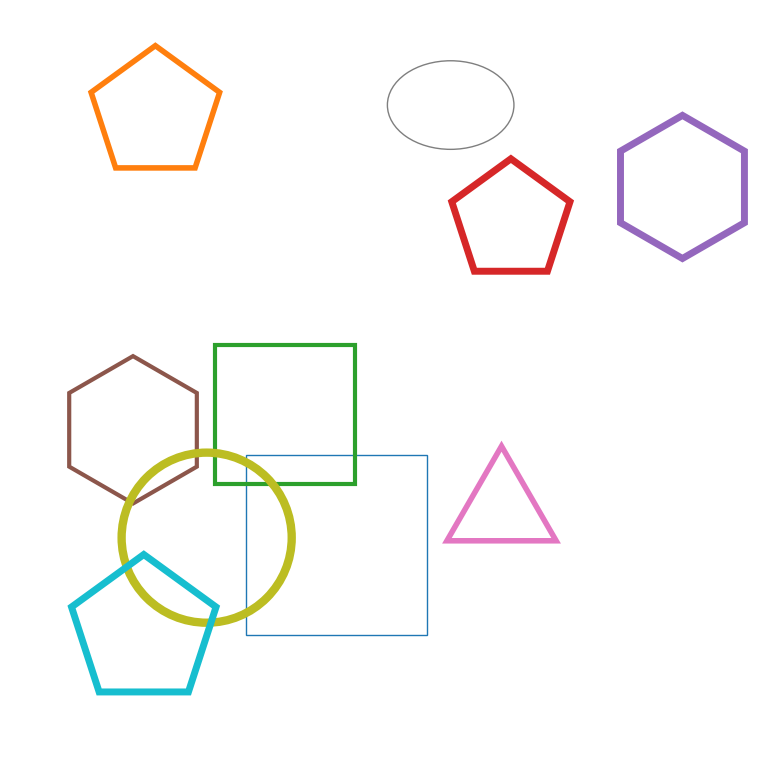[{"shape": "square", "thickness": 0.5, "radius": 0.59, "center": [0.437, 0.292]}, {"shape": "pentagon", "thickness": 2, "radius": 0.44, "center": [0.202, 0.853]}, {"shape": "square", "thickness": 1.5, "radius": 0.45, "center": [0.37, 0.461]}, {"shape": "pentagon", "thickness": 2.5, "radius": 0.4, "center": [0.664, 0.713]}, {"shape": "hexagon", "thickness": 2.5, "radius": 0.46, "center": [0.886, 0.757]}, {"shape": "hexagon", "thickness": 1.5, "radius": 0.48, "center": [0.173, 0.442]}, {"shape": "triangle", "thickness": 2, "radius": 0.41, "center": [0.651, 0.339]}, {"shape": "oval", "thickness": 0.5, "radius": 0.41, "center": [0.585, 0.864]}, {"shape": "circle", "thickness": 3, "radius": 0.55, "center": [0.268, 0.302]}, {"shape": "pentagon", "thickness": 2.5, "radius": 0.49, "center": [0.187, 0.181]}]